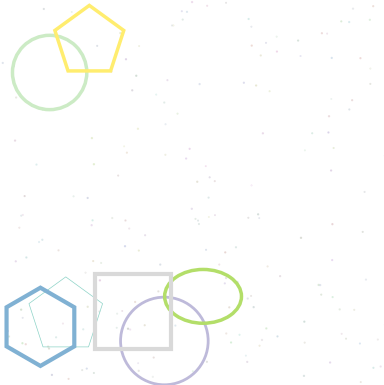[{"shape": "pentagon", "thickness": 0.5, "radius": 0.5, "center": [0.171, 0.18]}, {"shape": "circle", "thickness": 2, "radius": 0.57, "center": [0.427, 0.114]}, {"shape": "hexagon", "thickness": 3, "radius": 0.51, "center": [0.105, 0.151]}, {"shape": "oval", "thickness": 2.5, "radius": 0.5, "center": [0.527, 0.23]}, {"shape": "square", "thickness": 3, "radius": 0.49, "center": [0.345, 0.191]}, {"shape": "circle", "thickness": 2.5, "radius": 0.48, "center": [0.129, 0.812]}, {"shape": "pentagon", "thickness": 2.5, "radius": 0.47, "center": [0.232, 0.892]}]